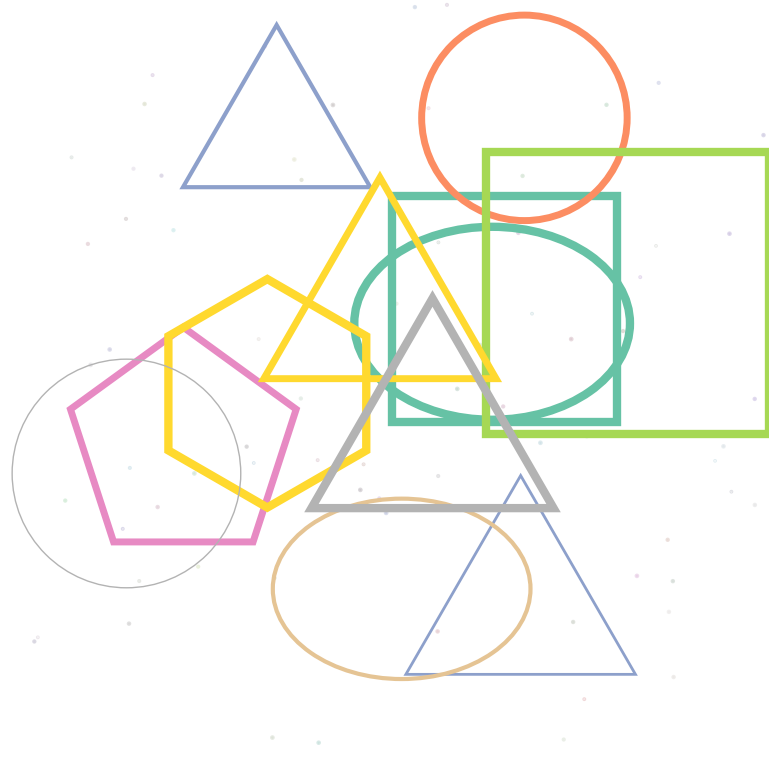[{"shape": "oval", "thickness": 3, "radius": 0.9, "center": [0.639, 0.58]}, {"shape": "square", "thickness": 3, "radius": 0.73, "center": [0.655, 0.599]}, {"shape": "circle", "thickness": 2.5, "radius": 0.67, "center": [0.681, 0.847]}, {"shape": "triangle", "thickness": 1.5, "radius": 0.7, "center": [0.359, 0.827]}, {"shape": "triangle", "thickness": 1, "radius": 0.86, "center": [0.676, 0.21]}, {"shape": "pentagon", "thickness": 2.5, "radius": 0.77, "center": [0.238, 0.421]}, {"shape": "square", "thickness": 3, "radius": 0.92, "center": [0.815, 0.62]}, {"shape": "triangle", "thickness": 2.5, "radius": 0.87, "center": [0.493, 0.595]}, {"shape": "hexagon", "thickness": 3, "radius": 0.74, "center": [0.347, 0.489]}, {"shape": "oval", "thickness": 1.5, "radius": 0.84, "center": [0.522, 0.235]}, {"shape": "triangle", "thickness": 3, "radius": 0.91, "center": [0.562, 0.431]}, {"shape": "circle", "thickness": 0.5, "radius": 0.74, "center": [0.164, 0.385]}]